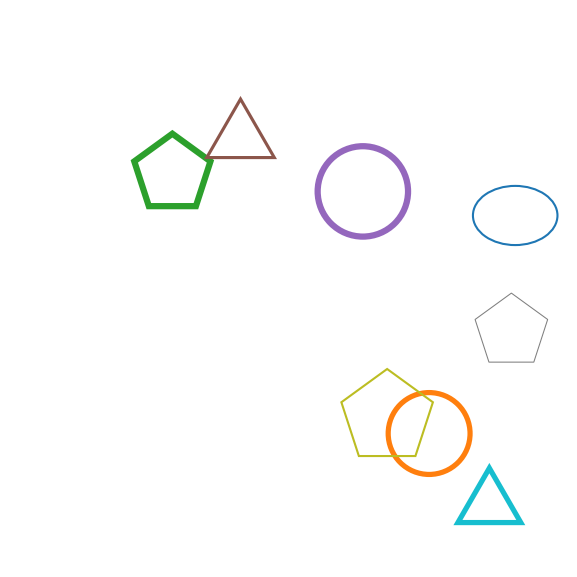[{"shape": "oval", "thickness": 1, "radius": 0.37, "center": [0.892, 0.626]}, {"shape": "circle", "thickness": 2.5, "radius": 0.35, "center": [0.743, 0.248]}, {"shape": "pentagon", "thickness": 3, "radius": 0.35, "center": [0.298, 0.698]}, {"shape": "circle", "thickness": 3, "radius": 0.39, "center": [0.628, 0.668]}, {"shape": "triangle", "thickness": 1.5, "radius": 0.34, "center": [0.416, 0.76]}, {"shape": "pentagon", "thickness": 0.5, "radius": 0.33, "center": [0.885, 0.426]}, {"shape": "pentagon", "thickness": 1, "radius": 0.42, "center": [0.67, 0.277]}, {"shape": "triangle", "thickness": 2.5, "radius": 0.31, "center": [0.847, 0.126]}]